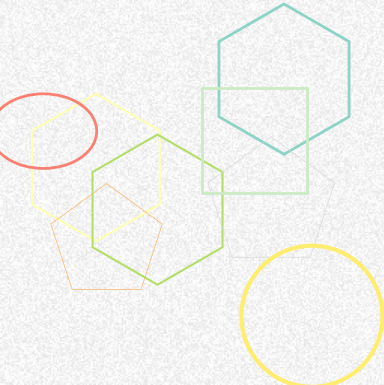[{"shape": "hexagon", "thickness": 2, "radius": 0.98, "center": [0.738, 0.794]}, {"shape": "hexagon", "thickness": 1.5, "radius": 0.96, "center": [0.249, 0.565]}, {"shape": "oval", "thickness": 2, "radius": 0.69, "center": [0.113, 0.659]}, {"shape": "pentagon", "thickness": 0.5, "radius": 0.76, "center": [0.277, 0.371]}, {"shape": "hexagon", "thickness": 1.5, "radius": 0.97, "center": [0.409, 0.455]}, {"shape": "pentagon", "thickness": 0.5, "radius": 0.86, "center": [0.704, 0.472]}, {"shape": "square", "thickness": 2, "radius": 0.68, "center": [0.661, 0.636]}, {"shape": "circle", "thickness": 3, "radius": 0.92, "center": [0.81, 0.178]}]